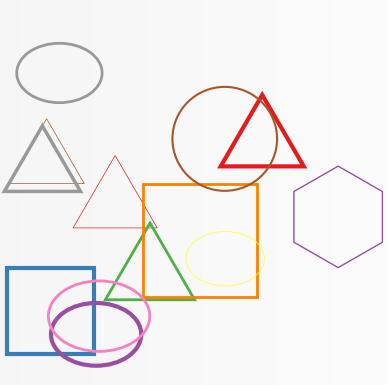[{"shape": "triangle", "thickness": 0.5, "radius": 0.63, "center": [0.297, 0.471]}, {"shape": "triangle", "thickness": 3, "radius": 0.62, "center": [0.677, 0.63]}, {"shape": "square", "thickness": 3, "radius": 0.56, "center": [0.131, 0.192]}, {"shape": "triangle", "thickness": 2, "radius": 0.66, "center": [0.387, 0.288]}, {"shape": "hexagon", "thickness": 1, "radius": 0.66, "center": [0.873, 0.437]}, {"shape": "oval", "thickness": 3, "radius": 0.58, "center": [0.248, 0.132]}, {"shape": "square", "thickness": 2, "radius": 0.74, "center": [0.516, 0.374]}, {"shape": "oval", "thickness": 0.5, "radius": 0.51, "center": [0.581, 0.328]}, {"shape": "circle", "thickness": 1.5, "radius": 0.68, "center": [0.58, 0.639]}, {"shape": "triangle", "thickness": 0.5, "radius": 0.56, "center": [0.12, 0.579]}, {"shape": "oval", "thickness": 2, "radius": 0.65, "center": [0.256, 0.179]}, {"shape": "oval", "thickness": 2, "radius": 0.55, "center": [0.153, 0.81]}, {"shape": "triangle", "thickness": 2.5, "radius": 0.57, "center": [0.109, 0.56]}]